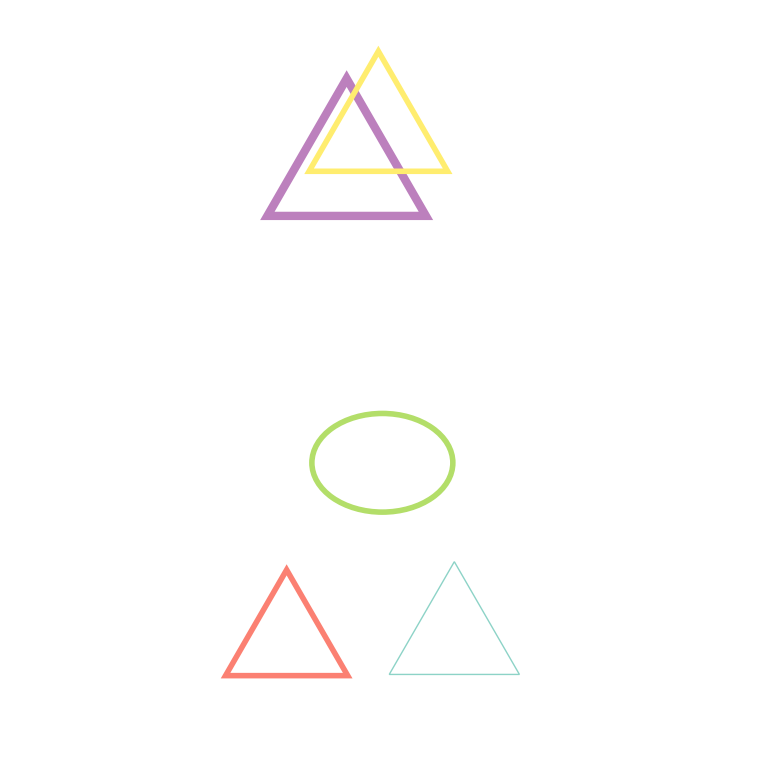[{"shape": "triangle", "thickness": 0.5, "radius": 0.49, "center": [0.59, 0.173]}, {"shape": "triangle", "thickness": 2, "radius": 0.46, "center": [0.372, 0.168]}, {"shape": "oval", "thickness": 2, "radius": 0.46, "center": [0.497, 0.399]}, {"shape": "triangle", "thickness": 3, "radius": 0.59, "center": [0.45, 0.779]}, {"shape": "triangle", "thickness": 2, "radius": 0.52, "center": [0.491, 0.83]}]